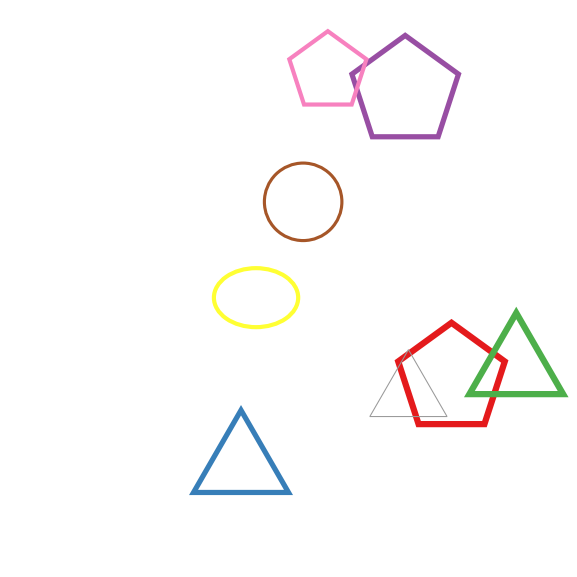[{"shape": "pentagon", "thickness": 3, "radius": 0.49, "center": [0.782, 0.343]}, {"shape": "triangle", "thickness": 2.5, "radius": 0.47, "center": [0.417, 0.194]}, {"shape": "triangle", "thickness": 3, "radius": 0.47, "center": [0.894, 0.364]}, {"shape": "pentagon", "thickness": 2.5, "radius": 0.49, "center": [0.702, 0.841]}, {"shape": "oval", "thickness": 2, "radius": 0.36, "center": [0.443, 0.484]}, {"shape": "circle", "thickness": 1.5, "radius": 0.34, "center": [0.525, 0.65]}, {"shape": "pentagon", "thickness": 2, "radius": 0.35, "center": [0.568, 0.875]}, {"shape": "triangle", "thickness": 0.5, "radius": 0.39, "center": [0.707, 0.316]}]